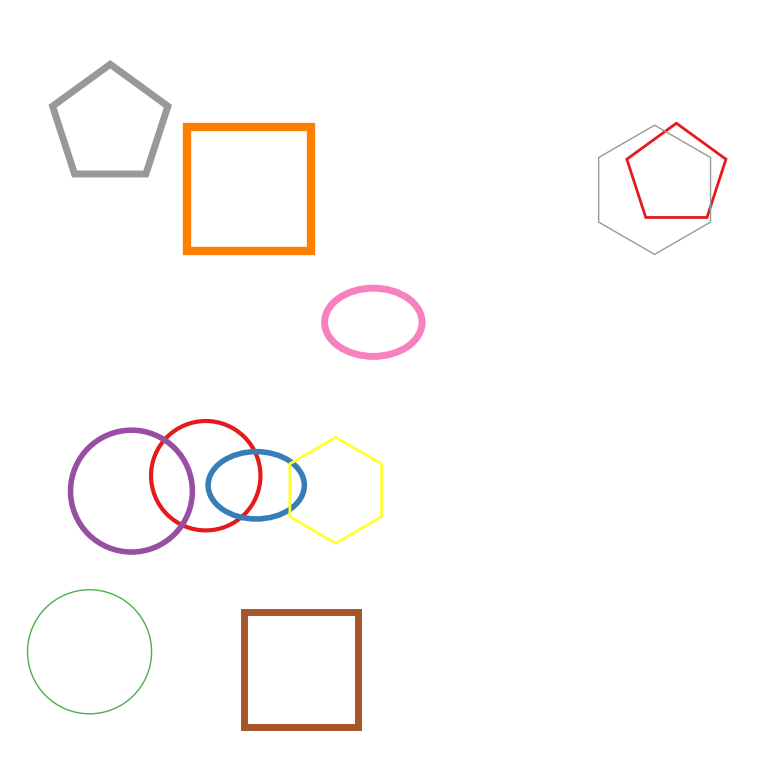[{"shape": "circle", "thickness": 1.5, "radius": 0.36, "center": [0.267, 0.382]}, {"shape": "pentagon", "thickness": 1, "radius": 0.34, "center": [0.878, 0.772]}, {"shape": "oval", "thickness": 2, "radius": 0.31, "center": [0.333, 0.37]}, {"shape": "circle", "thickness": 0.5, "radius": 0.4, "center": [0.116, 0.154]}, {"shape": "circle", "thickness": 2, "radius": 0.4, "center": [0.171, 0.362]}, {"shape": "square", "thickness": 3, "radius": 0.4, "center": [0.324, 0.754]}, {"shape": "hexagon", "thickness": 1, "radius": 0.34, "center": [0.436, 0.363]}, {"shape": "square", "thickness": 2.5, "radius": 0.37, "center": [0.391, 0.131]}, {"shape": "oval", "thickness": 2.5, "radius": 0.32, "center": [0.485, 0.581]}, {"shape": "pentagon", "thickness": 2.5, "radius": 0.39, "center": [0.143, 0.838]}, {"shape": "hexagon", "thickness": 0.5, "radius": 0.42, "center": [0.85, 0.753]}]